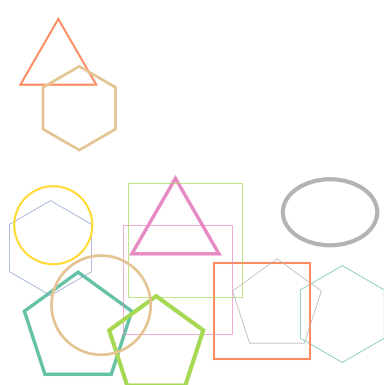[{"shape": "pentagon", "thickness": 2.5, "radius": 0.73, "center": [0.203, 0.146]}, {"shape": "hexagon", "thickness": 0.5, "radius": 0.63, "center": [0.889, 0.184]}, {"shape": "square", "thickness": 1.5, "radius": 0.62, "center": [0.681, 0.193]}, {"shape": "triangle", "thickness": 1.5, "radius": 0.57, "center": [0.151, 0.837]}, {"shape": "hexagon", "thickness": 0.5, "radius": 0.62, "center": [0.131, 0.356]}, {"shape": "square", "thickness": 0.5, "radius": 0.7, "center": [0.461, 0.274]}, {"shape": "triangle", "thickness": 2.5, "radius": 0.65, "center": [0.456, 0.406]}, {"shape": "pentagon", "thickness": 3, "radius": 0.64, "center": [0.406, 0.102]}, {"shape": "square", "thickness": 0.5, "radius": 0.74, "center": [0.481, 0.378]}, {"shape": "circle", "thickness": 1.5, "radius": 0.51, "center": [0.138, 0.415]}, {"shape": "hexagon", "thickness": 2, "radius": 0.54, "center": [0.206, 0.719]}, {"shape": "circle", "thickness": 2, "radius": 0.64, "center": [0.263, 0.207]}, {"shape": "pentagon", "thickness": 0.5, "radius": 0.61, "center": [0.719, 0.207]}, {"shape": "oval", "thickness": 3, "radius": 0.61, "center": [0.857, 0.449]}]